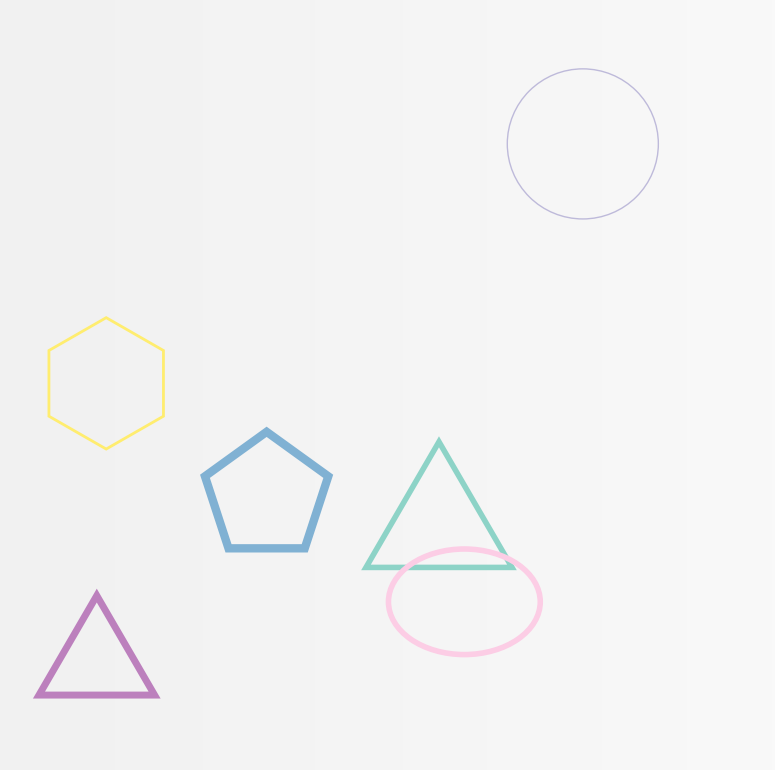[{"shape": "triangle", "thickness": 2, "radius": 0.54, "center": [0.566, 0.317]}, {"shape": "circle", "thickness": 0.5, "radius": 0.49, "center": [0.752, 0.813]}, {"shape": "pentagon", "thickness": 3, "radius": 0.42, "center": [0.344, 0.356]}, {"shape": "oval", "thickness": 2, "radius": 0.49, "center": [0.599, 0.218]}, {"shape": "triangle", "thickness": 2.5, "radius": 0.43, "center": [0.125, 0.14]}, {"shape": "hexagon", "thickness": 1, "radius": 0.43, "center": [0.137, 0.502]}]